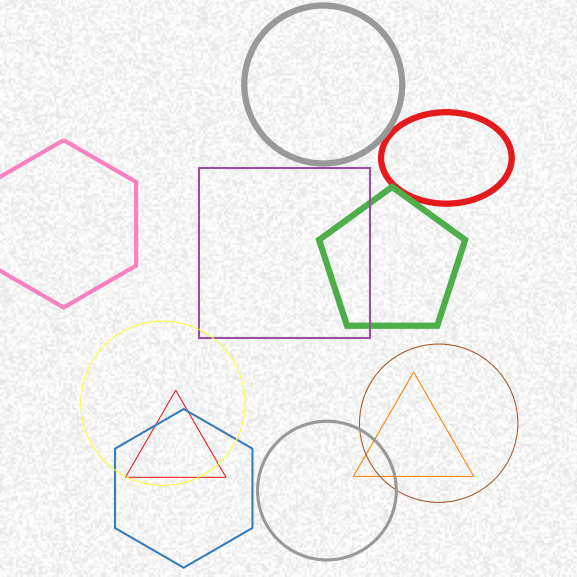[{"shape": "triangle", "thickness": 0.5, "radius": 0.5, "center": [0.304, 0.223]}, {"shape": "oval", "thickness": 3, "radius": 0.57, "center": [0.773, 0.726]}, {"shape": "hexagon", "thickness": 1, "radius": 0.69, "center": [0.318, 0.154]}, {"shape": "pentagon", "thickness": 3, "radius": 0.66, "center": [0.679, 0.543]}, {"shape": "square", "thickness": 1, "radius": 0.74, "center": [0.492, 0.561]}, {"shape": "triangle", "thickness": 0.5, "radius": 0.6, "center": [0.716, 0.234]}, {"shape": "circle", "thickness": 0.5, "radius": 0.71, "center": [0.282, 0.301]}, {"shape": "circle", "thickness": 0.5, "radius": 0.69, "center": [0.76, 0.266]}, {"shape": "hexagon", "thickness": 2, "radius": 0.72, "center": [0.11, 0.612]}, {"shape": "circle", "thickness": 3, "radius": 0.68, "center": [0.56, 0.853]}, {"shape": "circle", "thickness": 1.5, "radius": 0.6, "center": [0.566, 0.15]}]